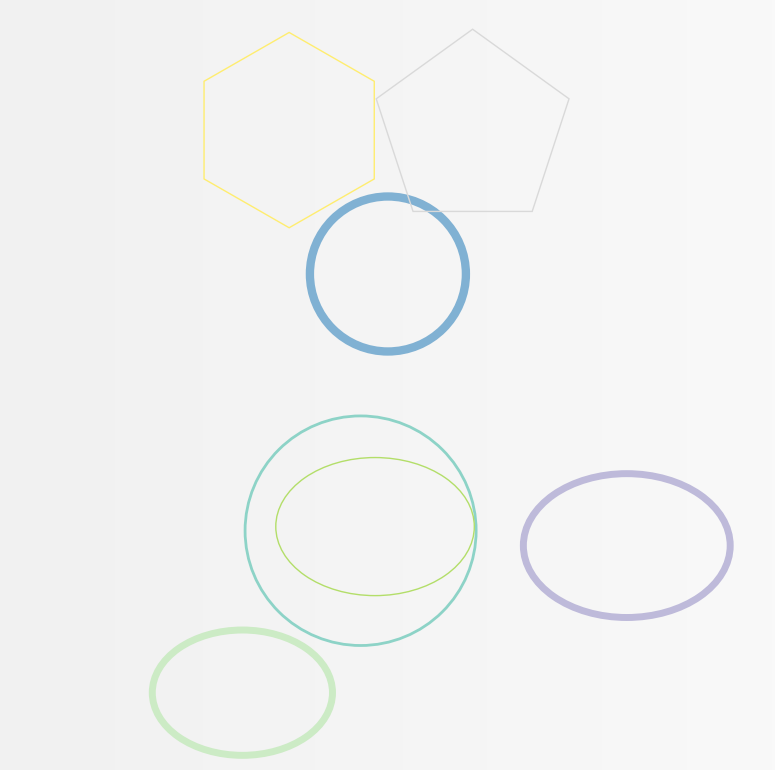[{"shape": "circle", "thickness": 1, "radius": 0.75, "center": [0.465, 0.311]}, {"shape": "oval", "thickness": 2.5, "radius": 0.67, "center": [0.809, 0.291]}, {"shape": "circle", "thickness": 3, "radius": 0.5, "center": [0.501, 0.644]}, {"shape": "oval", "thickness": 0.5, "radius": 0.64, "center": [0.484, 0.316]}, {"shape": "pentagon", "thickness": 0.5, "radius": 0.65, "center": [0.61, 0.831]}, {"shape": "oval", "thickness": 2.5, "radius": 0.58, "center": [0.313, 0.1]}, {"shape": "hexagon", "thickness": 0.5, "radius": 0.63, "center": [0.373, 0.831]}]